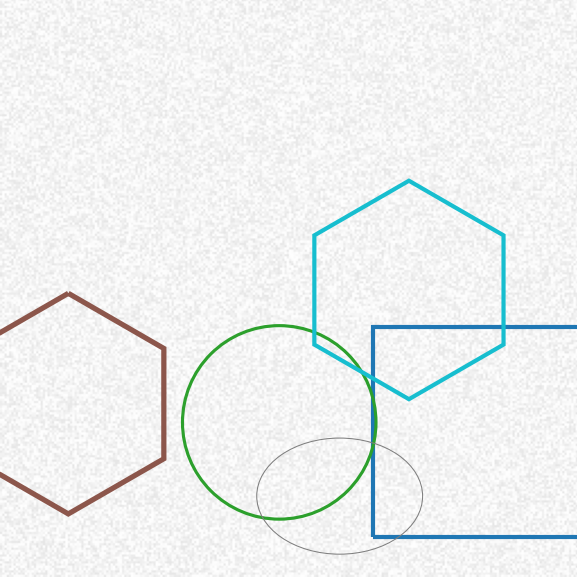[{"shape": "square", "thickness": 2, "radius": 0.91, "center": [0.828, 0.251]}, {"shape": "circle", "thickness": 1.5, "radius": 0.84, "center": [0.484, 0.268]}, {"shape": "hexagon", "thickness": 2.5, "radius": 0.96, "center": [0.118, 0.3]}, {"shape": "oval", "thickness": 0.5, "radius": 0.72, "center": [0.588, 0.14]}, {"shape": "hexagon", "thickness": 2, "radius": 0.95, "center": [0.708, 0.497]}]